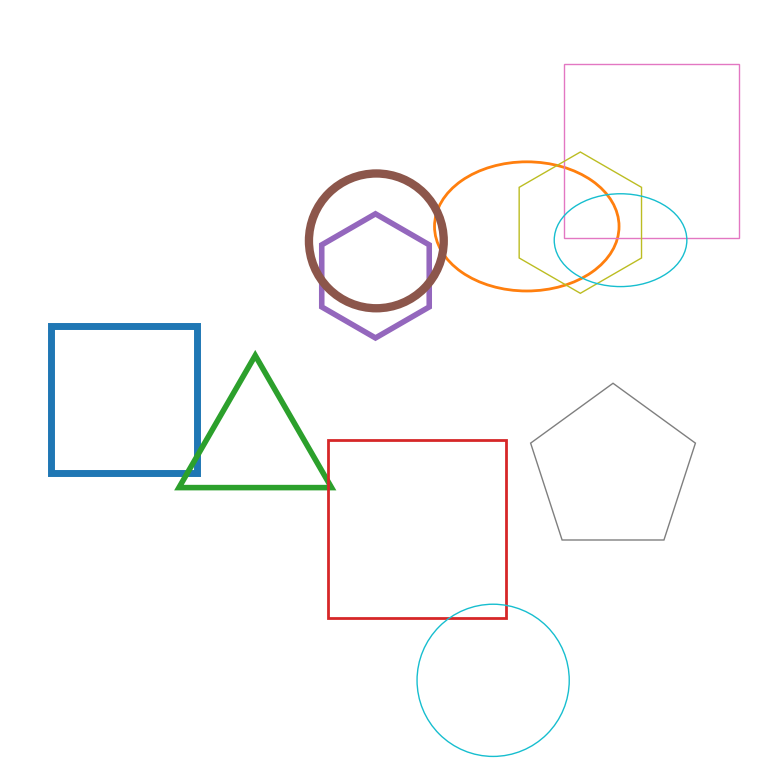[{"shape": "square", "thickness": 2.5, "radius": 0.48, "center": [0.161, 0.481]}, {"shape": "oval", "thickness": 1, "radius": 0.6, "center": [0.684, 0.706]}, {"shape": "triangle", "thickness": 2, "radius": 0.57, "center": [0.331, 0.424]}, {"shape": "square", "thickness": 1, "radius": 0.58, "center": [0.541, 0.313]}, {"shape": "hexagon", "thickness": 2, "radius": 0.4, "center": [0.488, 0.642]}, {"shape": "circle", "thickness": 3, "radius": 0.44, "center": [0.489, 0.687]}, {"shape": "square", "thickness": 0.5, "radius": 0.57, "center": [0.846, 0.804]}, {"shape": "pentagon", "thickness": 0.5, "radius": 0.56, "center": [0.796, 0.39]}, {"shape": "hexagon", "thickness": 0.5, "radius": 0.46, "center": [0.754, 0.711]}, {"shape": "oval", "thickness": 0.5, "radius": 0.43, "center": [0.806, 0.688]}, {"shape": "circle", "thickness": 0.5, "radius": 0.49, "center": [0.64, 0.116]}]